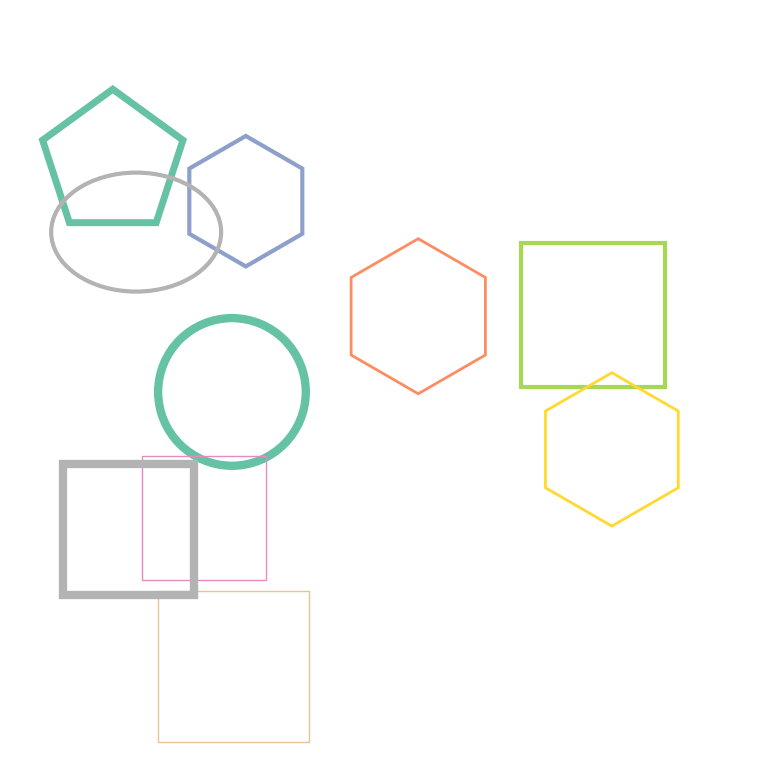[{"shape": "circle", "thickness": 3, "radius": 0.48, "center": [0.301, 0.491]}, {"shape": "pentagon", "thickness": 2.5, "radius": 0.48, "center": [0.146, 0.788]}, {"shape": "hexagon", "thickness": 1, "radius": 0.5, "center": [0.543, 0.589]}, {"shape": "hexagon", "thickness": 1.5, "radius": 0.42, "center": [0.319, 0.739]}, {"shape": "square", "thickness": 0.5, "radius": 0.4, "center": [0.265, 0.327]}, {"shape": "square", "thickness": 1.5, "radius": 0.47, "center": [0.77, 0.591]}, {"shape": "hexagon", "thickness": 1, "radius": 0.5, "center": [0.795, 0.416]}, {"shape": "square", "thickness": 0.5, "radius": 0.49, "center": [0.303, 0.135]}, {"shape": "oval", "thickness": 1.5, "radius": 0.55, "center": [0.177, 0.699]}, {"shape": "square", "thickness": 3, "radius": 0.42, "center": [0.166, 0.312]}]